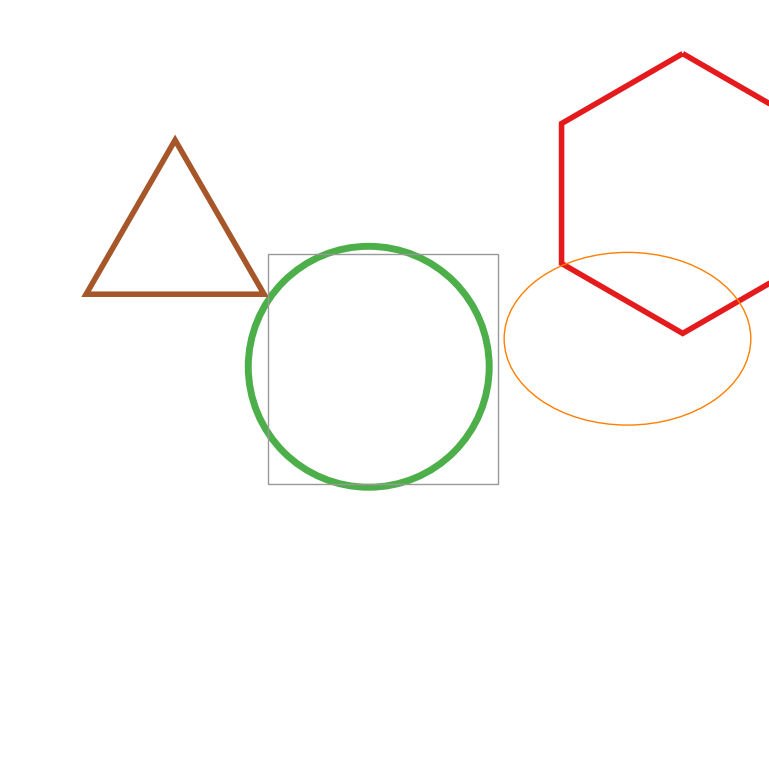[{"shape": "hexagon", "thickness": 2, "radius": 0.91, "center": [0.887, 0.749]}, {"shape": "circle", "thickness": 2.5, "radius": 0.78, "center": [0.479, 0.524]}, {"shape": "oval", "thickness": 0.5, "radius": 0.8, "center": [0.815, 0.56]}, {"shape": "triangle", "thickness": 2, "radius": 0.67, "center": [0.227, 0.685]}, {"shape": "square", "thickness": 0.5, "radius": 0.75, "center": [0.497, 0.521]}]